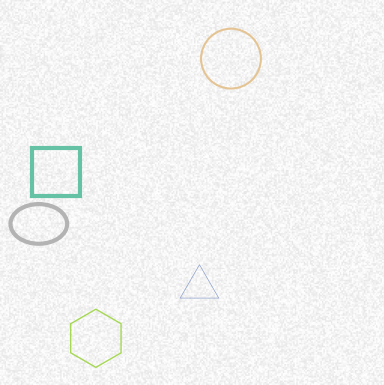[{"shape": "square", "thickness": 3, "radius": 0.31, "center": [0.146, 0.554]}, {"shape": "triangle", "thickness": 0.5, "radius": 0.29, "center": [0.518, 0.255]}, {"shape": "hexagon", "thickness": 1, "radius": 0.38, "center": [0.249, 0.121]}, {"shape": "circle", "thickness": 1.5, "radius": 0.39, "center": [0.6, 0.848]}, {"shape": "oval", "thickness": 3, "radius": 0.37, "center": [0.101, 0.418]}]